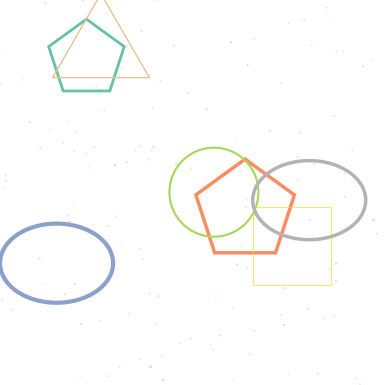[{"shape": "pentagon", "thickness": 2, "radius": 0.52, "center": [0.225, 0.847]}, {"shape": "pentagon", "thickness": 2.5, "radius": 0.67, "center": [0.637, 0.452]}, {"shape": "oval", "thickness": 3, "radius": 0.73, "center": [0.147, 0.316]}, {"shape": "circle", "thickness": 1.5, "radius": 0.58, "center": [0.556, 0.501]}, {"shape": "square", "thickness": 0.5, "radius": 0.51, "center": [0.758, 0.361]}, {"shape": "triangle", "thickness": 1, "radius": 0.73, "center": [0.262, 0.871]}, {"shape": "oval", "thickness": 2.5, "radius": 0.73, "center": [0.803, 0.48]}]